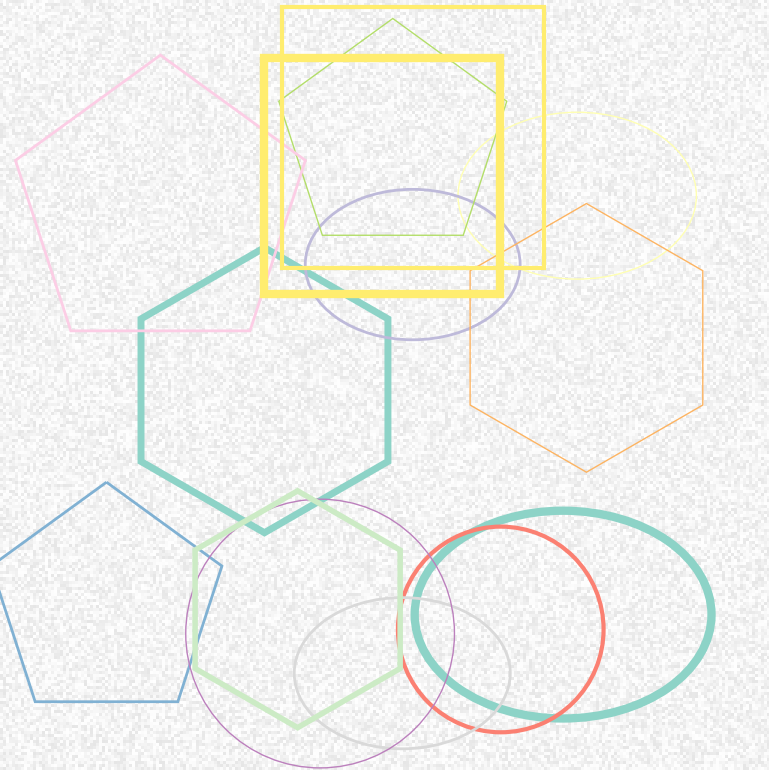[{"shape": "oval", "thickness": 3, "radius": 0.96, "center": [0.731, 0.202]}, {"shape": "hexagon", "thickness": 2.5, "radius": 0.93, "center": [0.343, 0.493]}, {"shape": "oval", "thickness": 0.5, "radius": 0.77, "center": [0.75, 0.746]}, {"shape": "oval", "thickness": 1, "radius": 0.7, "center": [0.536, 0.656]}, {"shape": "circle", "thickness": 1.5, "radius": 0.67, "center": [0.65, 0.183]}, {"shape": "pentagon", "thickness": 1, "radius": 0.79, "center": [0.138, 0.216]}, {"shape": "hexagon", "thickness": 0.5, "radius": 0.87, "center": [0.762, 0.561]}, {"shape": "pentagon", "thickness": 0.5, "radius": 0.78, "center": [0.51, 0.82]}, {"shape": "pentagon", "thickness": 1, "radius": 0.99, "center": [0.208, 0.731]}, {"shape": "oval", "thickness": 1, "radius": 0.7, "center": [0.522, 0.126]}, {"shape": "circle", "thickness": 0.5, "radius": 0.87, "center": [0.416, 0.177]}, {"shape": "hexagon", "thickness": 2, "radius": 0.77, "center": [0.387, 0.209]}, {"shape": "square", "thickness": 1.5, "radius": 0.85, "center": [0.536, 0.822]}, {"shape": "square", "thickness": 3, "radius": 0.77, "center": [0.496, 0.771]}]